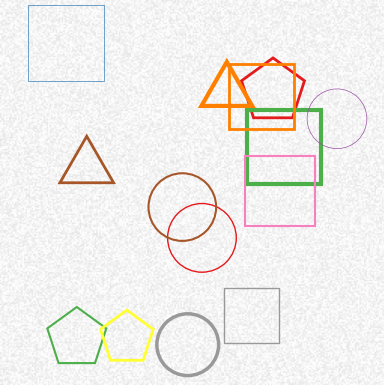[{"shape": "pentagon", "thickness": 2, "radius": 0.43, "center": [0.709, 0.764]}, {"shape": "circle", "thickness": 1, "radius": 0.45, "center": [0.525, 0.382]}, {"shape": "square", "thickness": 0.5, "radius": 0.49, "center": [0.172, 0.889]}, {"shape": "pentagon", "thickness": 1.5, "radius": 0.4, "center": [0.199, 0.122]}, {"shape": "square", "thickness": 3, "radius": 0.48, "center": [0.738, 0.618]}, {"shape": "circle", "thickness": 0.5, "radius": 0.39, "center": [0.875, 0.691]}, {"shape": "triangle", "thickness": 3, "radius": 0.38, "center": [0.589, 0.763]}, {"shape": "square", "thickness": 2, "radius": 0.42, "center": [0.679, 0.75]}, {"shape": "pentagon", "thickness": 2, "radius": 0.36, "center": [0.329, 0.123]}, {"shape": "circle", "thickness": 1.5, "radius": 0.44, "center": [0.474, 0.462]}, {"shape": "triangle", "thickness": 2, "radius": 0.4, "center": [0.225, 0.566]}, {"shape": "square", "thickness": 1.5, "radius": 0.45, "center": [0.728, 0.504]}, {"shape": "circle", "thickness": 2.5, "radius": 0.4, "center": [0.488, 0.105]}, {"shape": "square", "thickness": 1, "radius": 0.36, "center": [0.653, 0.182]}]